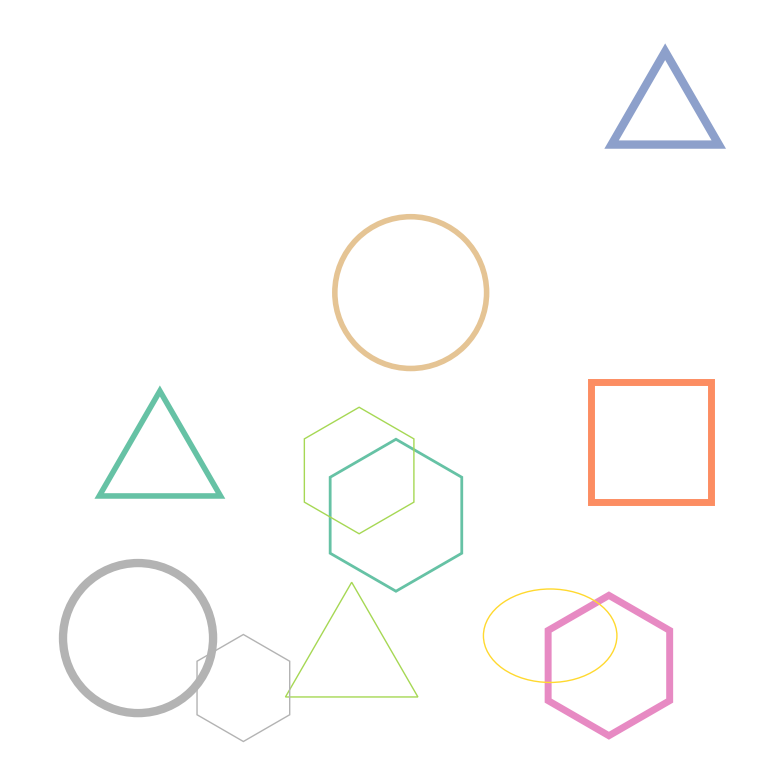[{"shape": "hexagon", "thickness": 1, "radius": 0.49, "center": [0.514, 0.331]}, {"shape": "triangle", "thickness": 2, "radius": 0.45, "center": [0.208, 0.401]}, {"shape": "square", "thickness": 2.5, "radius": 0.39, "center": [0.845, 0.426]}, {"shape": "triangle", "thickness": 3, "radius": 0.4, "center": [0.864, 0.852]}, {"shape": "hexagon", "thickness": 2.5, "radius": 0.46, "center": [0.791, 0.136]}, {"shape": "triangle", "thickness": 0.5, "radius": 0.5, "center": [0.457, 0.145]}, {"shape": "hexagon", "thickness": 0.5, "radius": 0.41, "center": [0.466, 0.389]}, {"shape": "oval", "thickness": 0.5, "radius": 0.43, "center": [0.715, 0.174]}, {"shape": "circle", "thickness": 2, "radius": 0.49, "center": [0.533, 0.62]}, {"shape": "hexagon", "thickness": 0.5, "radius": 0.35, "center": [0.316, 0.106]}, {"shape": "circle", "thickness": 3, "radius": 0.49, "center": [0.179, 0.171]}]